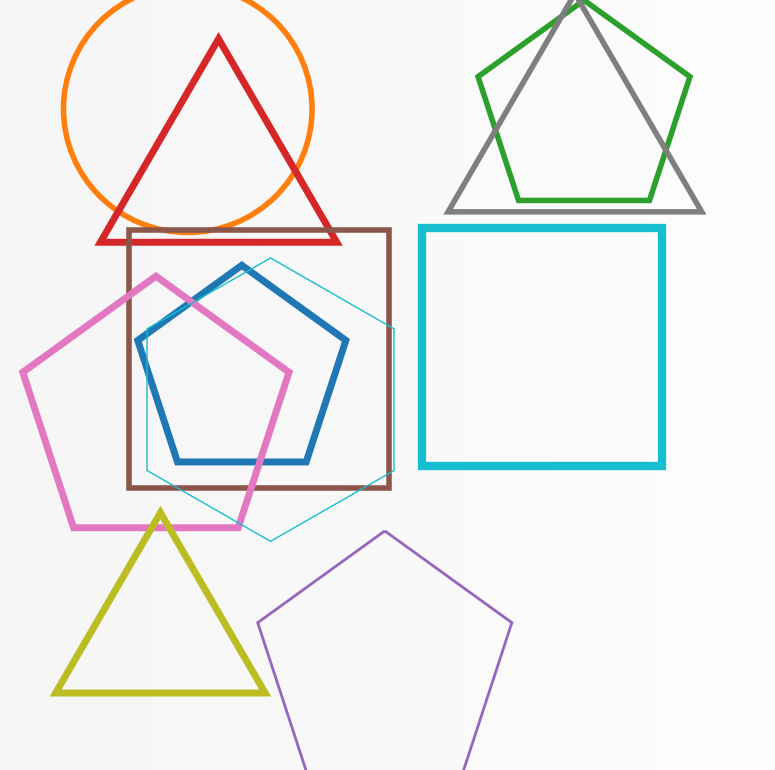[{"shape": "pentagon", "thickness": 2.5, "radius": 0.71, "center": [0.312, 0.514]}, {"shape": "circle", "thickness": 2, "radius": 0.8, "center": [0.242, 0.858]}, {"shape": "pentagon", "thickness": 2, "radius": 0.72, "center": [0.754, 0.856]}, {"shape": "triangle", "thickness": 2.5, "radius": 0.88, "center": [0.282, 0.773]}, {"shape": "pentagon", "thickness": 1, "radius": 0.86, "center": [0.496, 0.138]}, {"shape": "square", "thickness": 2, "radius": 0.84, "center": [0.334, 0.533]}, {"shape": "pentagon", "thickness": 2.5, "radius": 0.9, "center": [0.201, 0.461]}, {"shape": "triangle", "thickness": 2, "radius": 0.94, "center": [0.742, 0.819]}, {"shape": "triangle", "thickness": 2.5, "radius": 0.78, "center": [0.207, 0.178]}, {"shape": "hexagon", "thickness": 0.5, "radius": 0.92, "center": [0.349, 0.481]}, {"shape": "square", "thickness": 3, "radius": 0.77, "center": [0.699, 0.55]}]